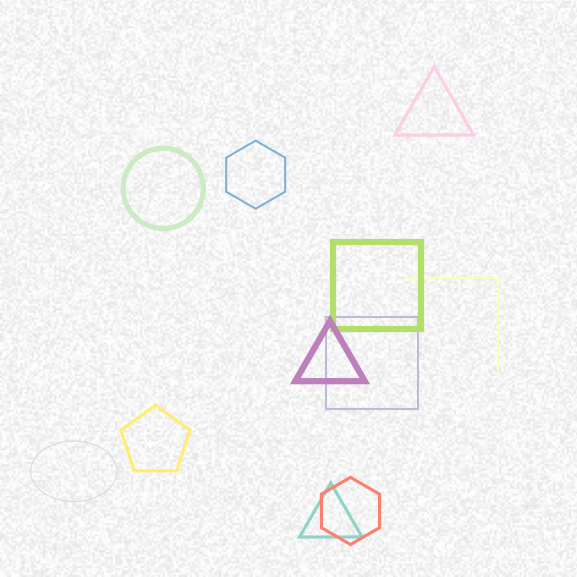[{"shape": "triangle", "thickness": 1.5, "radius": 0.31, "center": [0.573, 0.101]}, {"shape": "square", "thickness": 0.5, "radius": 0.41, "center": [0.78, 0.436]}, {"shape": "square", "thickness": 1, "radius": 0.4, "center": [0.643, 0.371]}, {"shape": "hexagon", "thickness": 1.5, "radius": 0.29, "center": [0.607, 0.114]}, {"shape": "hexagon", "thickness": 1, "radius": 0.29, "center": [0.443, 0.697]}, {"shape": "square", "thickness": 3, "radius": 0.38, "center": [0.653, 0.505]}, {"shape": "triangle", "thickness": 1.5, "radius": 0.39, "center": [0.752, 0.805]}, {"shape": "oval", "thickness": 0.5, "radius": 0.37, "center": [0.128, 0.183]}, {"shape": "triangle", "thickness": 3, "radius": 0.35, "center": [0.572, 0.374]}, {"shape": "circle", "thickness": 2.5, "radius": 0.35, "center": [0.283, 0.673]}, {"shape": "pentagon", "thickness": 1.5, "radius": 0.31, "center": [0.269, 0.235]}]